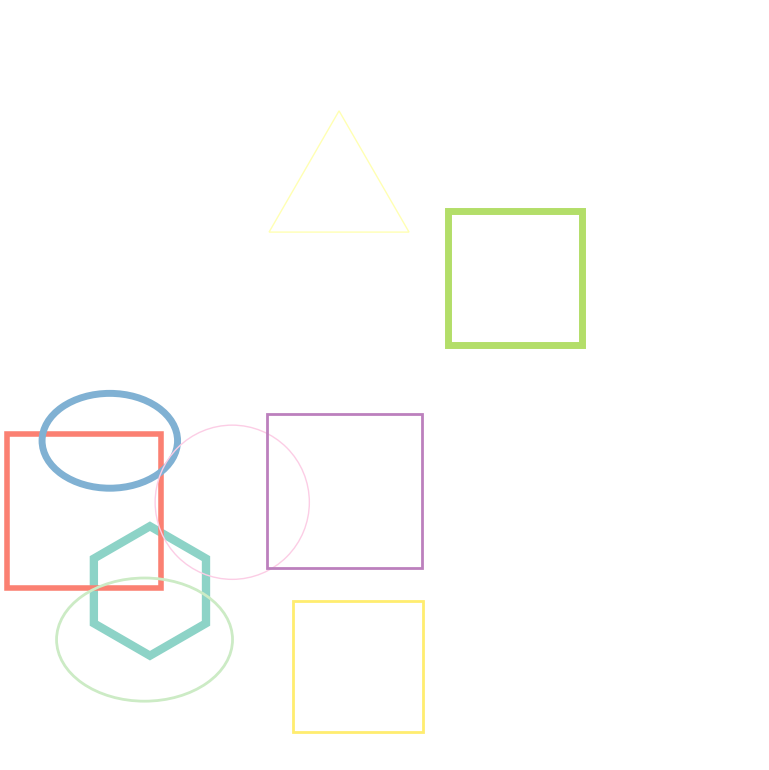[{"shape": "hexagon", "thickness": 3, "radius": 0.42, "center": [0.195, 0.233]}, {"shape": "triangle", "thickness": 0.5, "radius": 0.52, "center": [0.44, 0.751]}, {"shape": "square", "thickness": 2, "radius": 0.5, "center": [0.109, 0.336]}, {"shape": "oval", "thickness": 2.5, "radius": 0.44, "center": [0.143, 0.428]}, {"shape": "square", "thickness": 2.5, "radius": 0.43, "center": [0.669, 0.639]}, {"shape": "circle", "thickness": 0.5, "radius": 0.5, "center": [0.302, 0.348]}, {"shape": "square", "thickness": 1, "radius": 0.5, "center": [0.447, 0.362]}, {"shape": "oval", "thickness": 1, "radius": 0.57, "center": [0.188, 0.169]}, {"shape": "square", "thickness": 1, "radius": 0.42, "center": [0.465, 0.135]}]